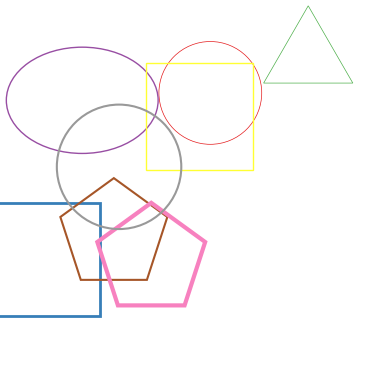[{"shape": "circle", "thickness": 0.5, "radius": 0.67, "center": [0.546, 0.759]}, {"shape": "square", "thickness": 2, "radius": 0.73, "center": [0.114, 0.326]}, {"shape": "triangle", "thickness": 0.5, "radius": 0.67, "center": [0.801, 0.851]}, {"shape": "oval", "thickness": 1, "radius": 0.99, "center": [0.214, 0.739]}, {"shape": "square", "thickness": 1, "radius": 0.69, "center": [0.517, 0.697]}, {"shape": "pentagon", "thickness": 1.5, "radius": 0.73, "center": [0.296, 0.391]}, {"shape": "pentagon", "thickness": 3, "radius": 0.74, "center": [0.393, 0.326]}, {"shape": "circle", "thickness": 1.5, "radius": 0.81, "center": [0.309, 0.567]}]